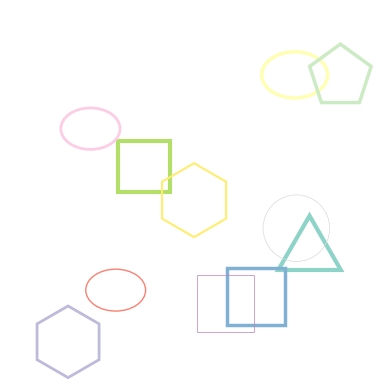[{"shape": "triangle", "thickness": 3, "radius": 0.47, "center": [0.804, 0.346]}, {"shape": "oval", "thickness": 2.5, "radius": 0.43, "center": [0.765, 0.806]}, {"shape": "hexagon", "thickness": 2, "radius": 0.47, "center": [0.177, 0.112]}, {"shape": "oval", "thickness": 1, "radius": 0.39, "center": [0.3, 0.246]}, {"shape": "square", "thickness": 2.5, "radius": 0.37, "center": [0.665, 0.23]}, {"shape": "square", "thickness": 3, "radius": 0.33, "center": [0.374, 0.567]}, {"shape": "oval", "thickness": 2, "radius": 0.38, "center": [0.235, 0.666]}, {"shape": "circle", "thickness": 0.5, "radius": 0.43, "center": [0.77, 0.407]}, {"shape": "square", "thickness": 0.5, "radius": 0.37, "center": [0.587, 0.211]}, {"shape": "pentagon", "thickness": 2.5, "radius": 0.42, "center": [0.884, 0.802]}, {"shape": "hexagon", "thickness": 1.5, "radius": 0.48, "center": [0.504, 0.48]}]